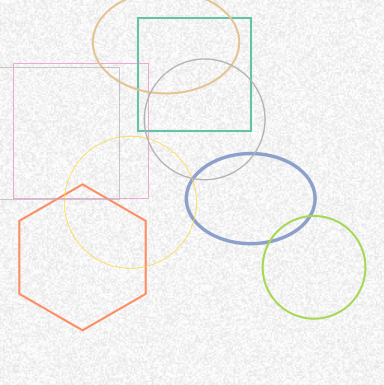[{"shape": "square", "thickness": 1.5, "radius": 0.73, "center": [0.506, 0.806]}, {"shape": "hexagon", "thickness": 1.5, "radius": 0.95, "center": [0.214, 0.332]}, {"shape": "oval", "thickness": 2.5, "radius": 0.84, "center": [0.651, 0.484]}, {"shape": "square", "thickness": 0.5, "radius": 0.88, "center": [0.209, 0.66]}, {"shape": "circle", "thickness": 1.5, "radius": 0.67, "center": [0.816, 0.306]}, {"shape": "circle", "thickness": 0.5, "radius": 0.86, "center": [0.339, 0.475]}, {"shape": "oval", "thickness": 1.5, "radius": 0.95, "center": [0.431, 0.89]}, {"shape": "circle", "thickness": 1, "radius": 0.78, "center": [0.532, 0.69]}, {"shape": "square", "thickness": 0.5, "radius": 0.85, "center": [0.138, 0.655]}]